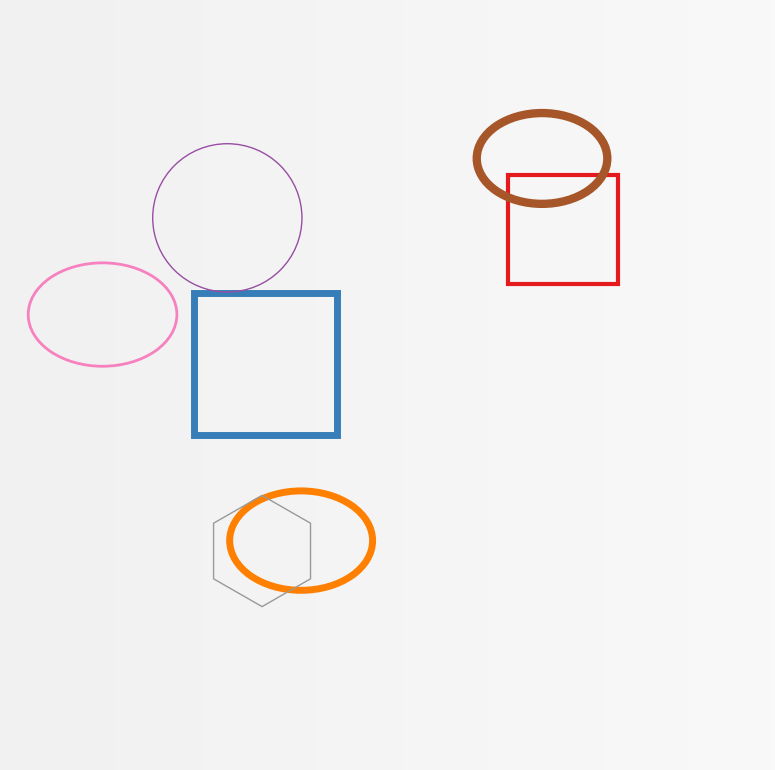[{"shape": "square", "thickness": 1.5, "radius": 0.36, "center": [0.726, 0.702]}, {"shape": "square", "thickness": 2.5, "radius": 0.46, "center": [0.343, 0.527]}, {"shape": "circle", "thickness": 0.5, "radius": 0.48, "center": [0.293, 0.717]}, {"shape": "oval", "thickness": 2.5, "radius": 0.46, "center": [0.389, 0.298]}, {"shape": "oval", "thickness": 3, "radius": 0.42, "center": [0.699, 0.794]}, {"shape": "oval", "thickness": 1, "radius": 0.48, "center": [0.132, 0.591]}, {"shape": "hexagon", "thickness": 0.5, "radius": 0.36, "center": [0.338, 0.284]}]